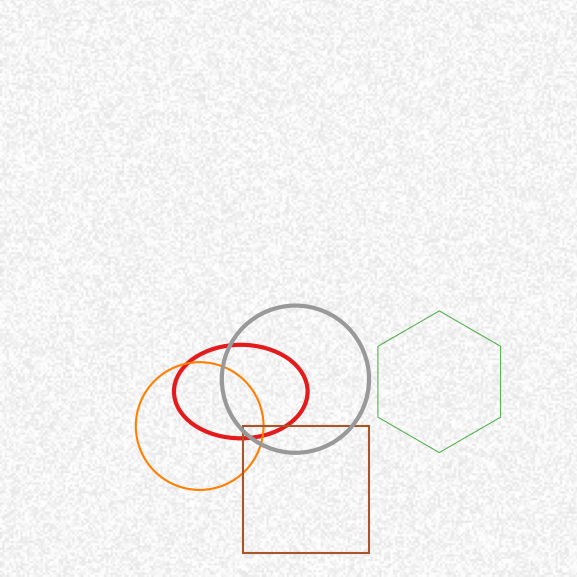[{"shape": "oval", "thickness": 2, "radius": 0.58, "center": [0.417, 0.321]}, {"shape": "hexagon", "thickness": 0.5, "radius": 0.61, "center": [0.761, 0.338]}, {"shape": "circle", "thickness": 1, "radius": 0.55, "center": [0.346, 0.261]}, {"shape": "square", "thickness": 1, "radius": 0.55, "center": [0.53, 0.151]}, {"shape": "circle", "thickness": 2, "radius": 0.64, "center": [0.512, 0.343]}]